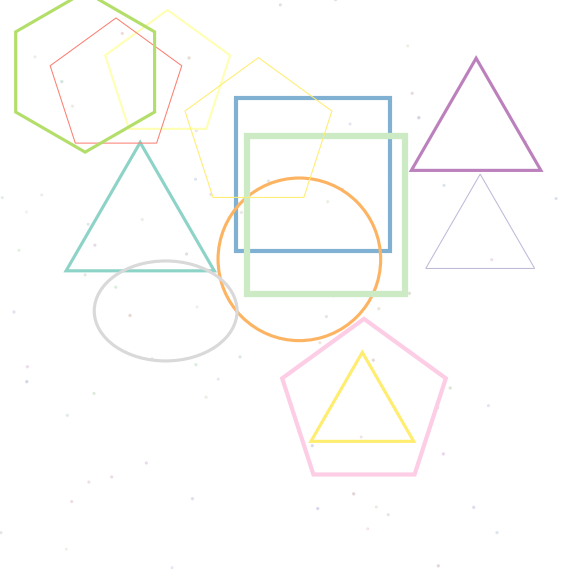[{"shape": "triangle", "thickness": 1.5, "radius": 0.74, "center": [0.243, 0.604]}, {"shape": "pentagon", "thickness": 1, "radius": 0.57, "center": [0.29, 0.868]}, {"shape": "triangle", "thickness": 0.5, "radius": 0.54, "center": [0.832, 0.589]}, {"shape": "pentagon", "thickness": 0.5, "radius": 0.6, "center": [0.201, 0.848]}, {"shape": "square", "thickness": 2, "radius": 0.67, "center": [0.541, 0.697]}, {"shape": "circle", "thickness": 1.5, "radius": 0.7, "center": [0.518, 0.55]}, {"shape": "hexagon", "thickness": 1.5, "radius": 0.69, "center": [0.147, 0.875]}, {"shape": "pentagon", "thickness": 2, "radius": 0.74, "center": [0.63, 0.298]}, {"shape": "oval", "thickness": 1.5, "radius": 0.62, "center": [0.287, 0.461]}, {"shape": "triangle", "thickness": 1.5, "radius": 0.65, "center": [0.824, 0.769]}, {"shape": "square", "thickness": 3, "radius": 0.68, "center": [0.564, 0.627]}, {"shape": "triangle", "thickness": 1.5, "radius": 0.51, "center": [0.627, 0.286]}, {"shape": "pentagon", "thickness": 0.5, "radius": 0.67, "center": [0.447, 0.766]}]